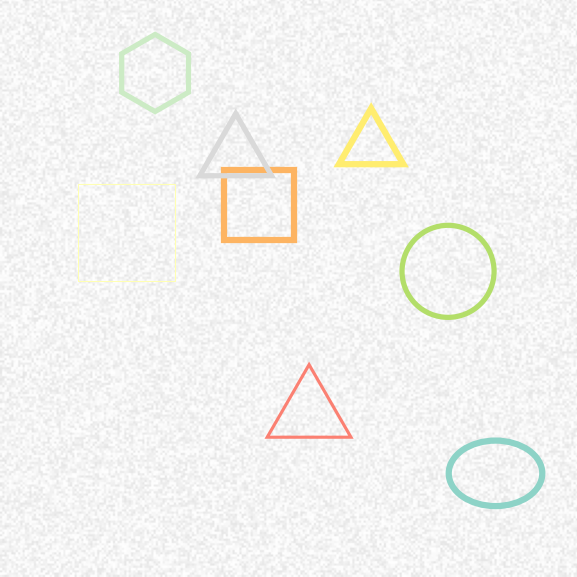[{"shape": "oval", "thickness": 3, "radius": 0.4, "center": [0.858, 0.18]}, {"shape": "square", "thickness": 0.5, "radius": 0.42, "center": [0.219, 0.597]}, {"shape": "triangle", "thickness": 1.5, "radius": 0.42, "center": [0.535, 0.284]}, {"shape": "square", "thickness": 3, "radius": 0.3, "center": [0.448, 0.644]}, {"shape": "circle", "thickness": 2.5, "radius": 0.4, "center": [0.776, 0.529]}, {"shape": "triangle", "thickness": 2.5, "radius": 0.36, "center": [0.408, 0.731]}, {"shape": "hexagon", "thickness": 2.5, "radius": 0.33, "center": [0.269, 0.873]}, {"shape": "triangle", "thickness": 3, "radius": 0.32, "center": [0.643, 0.747]}]